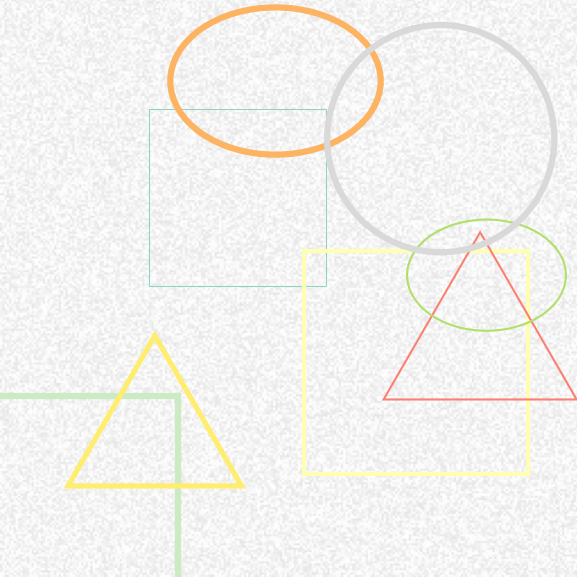[{"shape": "square", "thickness": 0.5, "radius": 0.76, "center": [0.411, 0.657]}, {"shape": "square", "thickness": 2, "radius": 0.97, "center": [0.72, 0.372]}, {"shape": "triangle", "thickness": 1, "radius": 0.96, "center": [0.831, 0.404]}, {"shape": "oval", "thickness": 3, "radius": 0.91, "center": [0.477, 0.859]}, {"shape": "oval", "thickness": 1, "radius": 0.69, "center": [0.842, 0.523]}, {"shape": "circle", "thickness": 3, "radius": 0.98, "center": [0.763, 0.759]}, {"shape": "square", "thickness": 3, "radius": 0.88, "center": [0.133, 0.137]}, {"shape": "triangle", "thickness": 2.5, "radius": 0.87, "center": [0.268, 0.244]}]